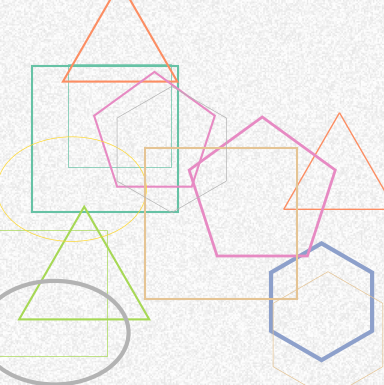[{"shape": "square", "thickness": 0.5, "radius": 0.67, "center": [0.31, 0.701]}, {"shape": "square", "thickness": 1.5, "radius": 0.95, "center": [0.272, 0.64]}, {"shape": "triangle", "thickness": 1, "radius": 0.84, "center": [0.882, 0.54]}, {"shape": "triangle", "thickness": 1.5, "radius": 0.86, "center": [0.312, 0.874]}, {"shape": "hexagon", "thickness": 3, "radius": 0.76, "center": [0.835, 0.216]}, {"shape": "pentagon", "thickness": 1.5, "radius": 0.82, "center": [0.401, 0.648]}, {"shape": "pentagon", "thickness": 2, "radius": 1.0, "center": [0.681, 0.497]}, {"shape": "square", "thickness": 0.5, "radius": 0.82, "center": [0.114, 0.239]}, {"shape": "triangle", "thickness": 1.5, "radius": 0.98, "center": [0.219, 0.268]}, {"shape": "oval", "thickness": 0.5, "radius": 0.97, "center": [0.186, 0.509]}, {"shape": "square", "thickness": 1.5, "radius": 0.98, "center": [0.574, 0.42]}, {"shape": "hexagon", "thickness": 0.5, "radius": 0.82, "center": [0.852, 0.13]}, {"shape": "hexagon", "thickness": 0.5, "radius": 0.82, "center": [0.446, 0.612]}, {"shape": "oval", "thickness": 3, "radius": 0.96, "center": [0.142, 0.136]}]